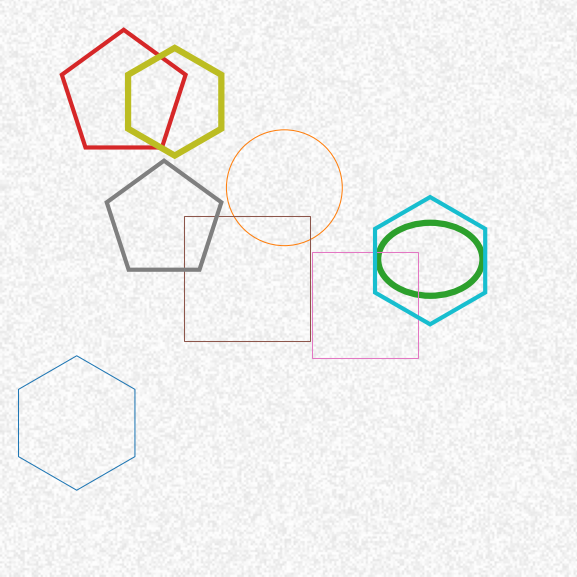[{"shape": "hexagon", "thickness": 0.5, "radius": 0.58, "center": [0.133, 0.267]}, {"shape": "circle", "thickness": 0.5, "radius": 0.5, "center": [0.492, 0.674]}, {"shape": "oval", "thickness": 3, "radius": 0.45, "center": [0.745, 0.55]}, {"shape": "pentagon", "thickness": 2, "radius": 0.56, "center": [0.214, 0.835]}, {"shape": "square", "thickness": 0.5, "radius": 0.54, "center": [0.428, 0.517]}, {"shape": "square", "thickness": 0.5, "radius": 0.46, "center": [0.631, 0.471]}, {"shape": "pentagon", "thickness": 2, "radius": 0.52, "center": [0.284, 0.617]}, {"shape": "hexagon", "thickness": 3, "radius": 0.47, "center": [0.303, 0.823]}, {"shape": "hexagon", "thickness": 2, "radius": 0.55, "center": [0.745, 0.548]}]